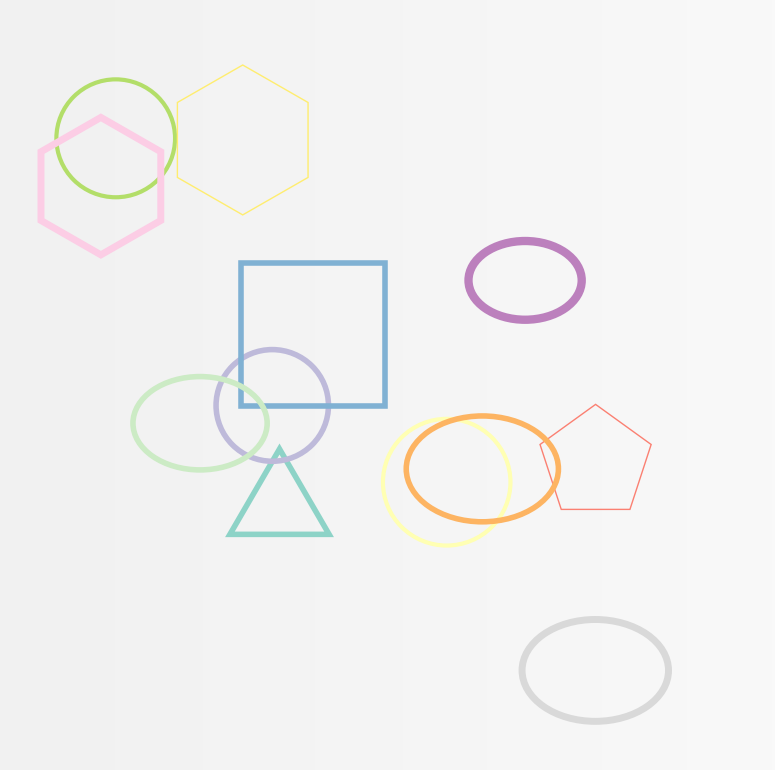[{"shape": "triangle", "thickness": 2, "radius": 0.37, "center": [0.361, 0.343]}, {"shape": "circle", "thickness": 1.5, "radius": 0.41, "center": [0.576, 0.374]}, {"shape": "circle", "thickness": 2, "radius": 0.36, "center": [0.351, 0.473]}, {"shape": "pentagon", "thickness": 0.5, "radius": 0.38, "center": [0.769, 0.399]}, {"shape": "square", "thickness": 2, "radius": 0.46, "center": [0.404, 0.565]}, {"shape": "oval", "thickness": 2, "radius": 0.49, "center": [0.622, 0.391]}, {"shape": "circle", "thickness": 1.5, "radius": 0.38, "center": [0.149, 0.82]}, {"shape": "hexagon", "thickness": 2.5, "radius": 0.45, "center": [0.13, 0.758]}, {"shape": "oval", "thickness": 2.5, "radius": 0.47, "center": [0.768, 0.129]}, {"shape": "oval", "thickness": 3, "radius": 0.37, "center": [0.678, 0.636]}, {"shape": "oval", "thickness": 2, "radius": 0.43, "center": [0.258, 0.45]}, {"shape": "hexagon", "thickness": 0.5, "radius": 0.49, "center": [0.313, 0.818]}]